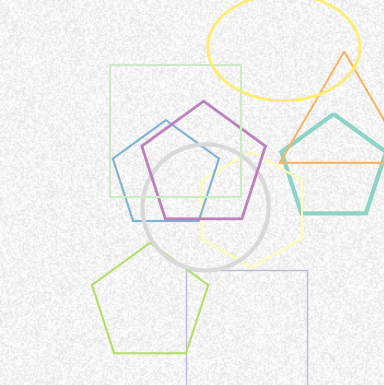[{"shape": "pentagon", "thickness": 3, "radius": 0.71, "center": [0.867, 0.561]}, {"shape": "hexagon", "thickness": 1.5, "radius": 0.75, "center": [0.654, 0.456]}, {"shape": "square", "thickness": 1, "radius": 0.78, "center": [0.64, 0.141]}, {"shape": "pentagon", "thickness": 1.5, "radius": 0.72, "center": [0.431, 0.543]}, {"shape": "triangle", "thickness": 1.5, "radius": 0.97, "center": [0.894, 0.674]}, {"shape": "pentagon", "thickness": 1.5, "radius": 0.79, "center": [0.39, 0.211]}, {"shape": "circle", "thickness": 3, "radius": 0.82, "center": [0.534, 0.461]}, {"shape": "pentagon", "thickness": 2, "radius": 0.84, "center": [0.529, 0.568]}, {"shape": "square", "thickness": 1.5, "radius": 0.86, "center": [0.456, 0.659]}, {"shape": "oval", "thickness": 2, "radius": 0.99, "center": [0.737, 0.877]}]